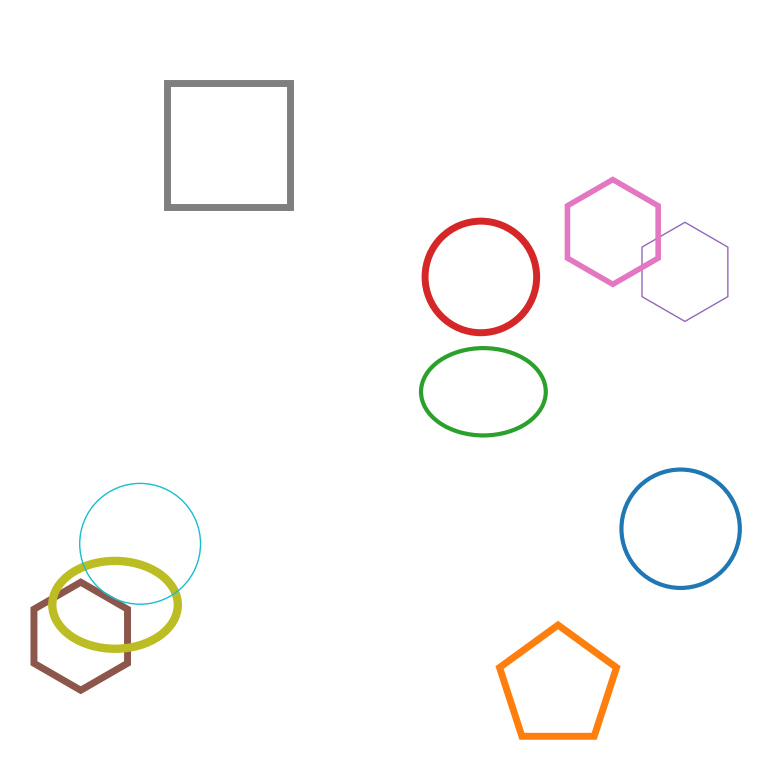[{"shape": "circle", "thickness": 1.5, "radius": 0.38, "center": [0.884, 0.313]}, {"shape": "pentagon", "thickness": 2.5, "radius": 0.4, "center": [0.725, 0.108]}, {"shape": "oval", "thickness": 1.5, "radius": 0.41, "center": [0.628, 0.491]}, {"shape": "circle", "thickness": 2.5, "radius": 0.36, "center": [0.624, 0.64]}, {"shape": "hexagon", "thickness": 0.5, "radius": 0.32, "center": [0.89, 0.647]}, {"shape": "hexagon", "thickness": 2.5, "radius": 0.35, "center": [0.105, 0.174]}, {"shape": "hexagon", "thickness": 2, "radius": 0.34, "center": [0.796, 0.699]}, {"shape": "square", "thickness": 2.5, "radius": 0.4, "center": [0.297, 0.812]}, {"shape": "oval", "thickness": 3, "radius": 0.41, "center": [0.149, 0.214]}, {"shape": "circle", "thickness": 0.5, "radius": 0.39, "center": [0.182, 0.294]}]